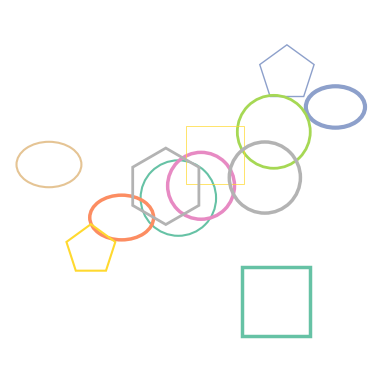[{"shape": "square", "thickness": 2.5, "radius": 0.44, "center": [0.717, 0.217]}, {"shape": "circle", "thickness": 1.5, "radius": 0.49, "center": [0.463, 0.486]}, {"shape": "oval", "thickness": 2.5, "radius": 0.41, "center": [0.316, 0.435]}, {"shape": "pentagon", "thickness": 1, "radius": 0.37, "center": [0.745, 0.809]}, {"shape": "oval", "thickness": 3, "radius": 0.38, "center": [0.871, 0.722]}, {"shape": "circle", "thickness": 2.5, "radius": 0.43, "center": [0.522, 0.517]}, {"shape": "circle", "thickness": 2, "radius": 0.47, "center": [0.711, 0.658]}, {"shape": "square", "thickness": 0.5, "radius": 0.38, "center": [0.558, 0.598]}, {"shape": "pentagon", "thickness": 1.5, "radius": 0.33, "center": [0.236, 0.351]}, {"shape": "oval", "thickness": 1.5, "radius": 0.42, "center": [0.127, 0.573]}, {"shape": "circle", "thickness": 2.5, "radius": 0.46, "center": [0.688, 0.539]}, {"shape": "hexagon", "thickness": 2, "radius": 0.5, "center": [0.431, 0.516]}]